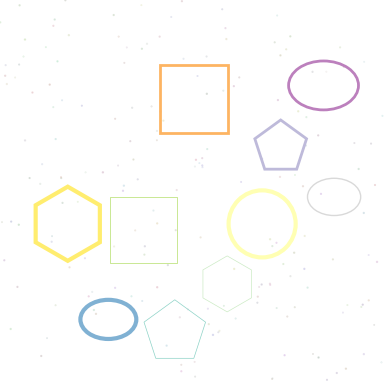[{"shape": "pentagon", "thickness": 0.5, "radius": 0.42, "center": [0.454, 0.137]}, {"shape": "circle", "thickness": 3, "radius": 0.44, "center": [0.681, 0.418]}, {"shape": "pentagon", "thickness": 2, "radius": 0.35, "center": [0.729, 0.618]}, {"shape": "oval", "thickness": 3, "radius": 0.36, "center": [0.281, 0.17]}, {"shape": "square", "thickness": 2, "radius": 0.44, "center": [0.504, 0.743]}, {"shape": "square", "thickness": 0.5, "radius": 0.43, "center": [0.372, 0.403]}, {"shape": "oval", "thickness": 1, "radius": 0.35, "center": [0.868, 0.489]}, {"shape": "oval", "thickness": 2, "radius": 0.45, "center": [0.84, 0.778]}, {"shape": "hexagon", "thickness": 0.5, "radius": 0.36, "center": [0.59, 0.263]}, {"shape": "hexagon", "thickness": 3, "radius": 0.48, "center": [0.176, 0.419]}]